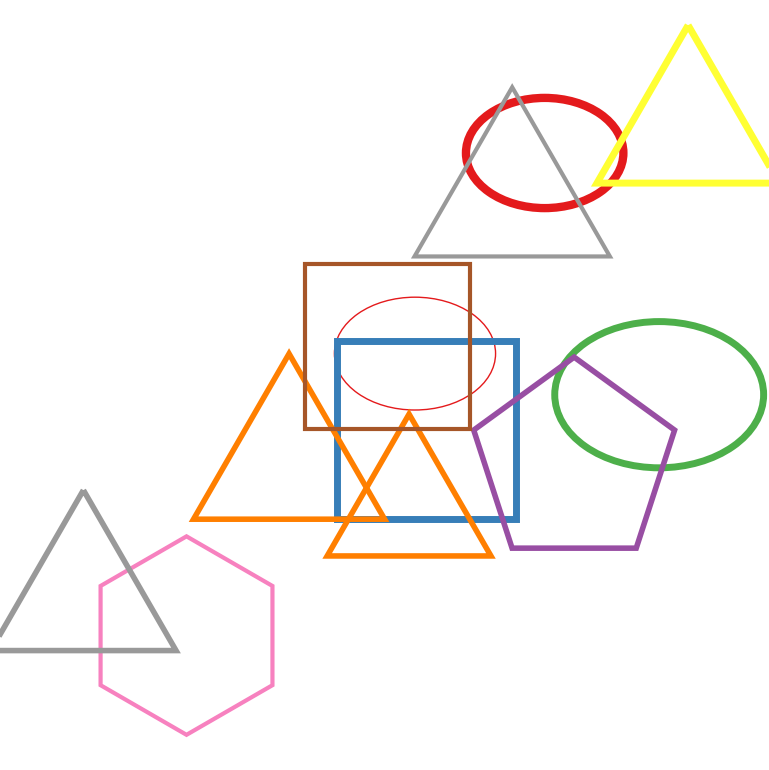[{"shape": "oval", "thickness": 3, "radius": 0.51, "center": [0.707, 0.801]}, {"shape": "oval", "thickness": 0.5, "radius": 0.52, "center": [0.539, 0.541]}, {"shape": "square", "thickness": 2.5, "radius": 0.58, "center": [0.554, 0.442]}, {"shape": "oval", "thickness": 2.5, "radius": 0.68, "center": [0.856, 0.487]}, {"shape": "pentagon", "thickness": 2, "radius": 0.69, "center": [0.746, 0.399]}, {"shape": "triangle", "thickness": 2, "radius": 0.72, "center": [0.375, 0.397]}, {"shape": "triangle", "thickness": 2, "radius": 0.61, "center": [0.531, 0.339]}, {"shape": "triangle", "thickness": 2.5, "radius": 0.68, "center": [0.894, 0.831]}, {"shape": "square", "thickness": 1.5, "radius": 0.54, "center": [0.503, 0.55]}, {"shape": "hexagon", "thickness": 1.5, "radius": 0.64, "center": [0.242, 0.175]}, {"shape": "triangle", "thickness": 2, "radius": 0.69, "center": [0.108, 0.225]}, {"shape": "triangle", "thickness": 1.5, "radius": 0.73, "center": [0.665, 0.74]}]